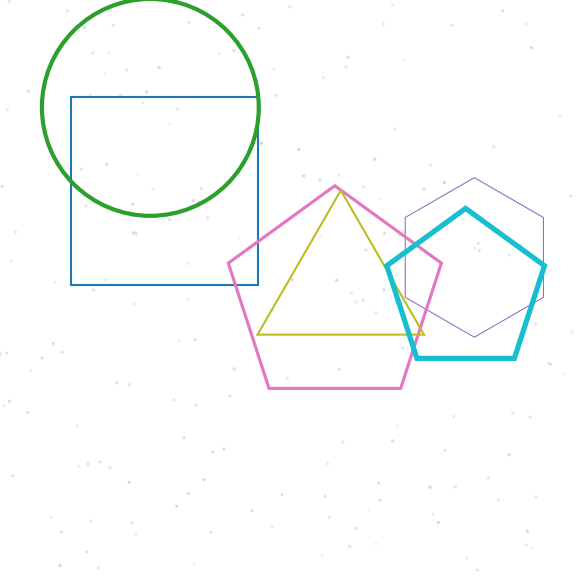[{"shape": "square", "thickness": 1, "radius": 0.81, "center": [0.284, 0.669]}, {"shape": "circle", "thickness": 2, "radius": 0.94, "center": [0.26, 0.813]}, {"shape": "hexagon", "thickness": 0.5, "radius": 0.69, "center": [0.821, 0.553]}, {"shape": "pentagon", "thickness": 1.5, "radius": 0.97, "center": [0.58, 0.484]}, {"shape": "triangle", "thickness": 1, "radius": 0.83, "center": [0.59, 0.503]}, {"shape": "pentagon", "thickness": 2.5, "radius": 0.72, "center": [0.806, 0.495]}]